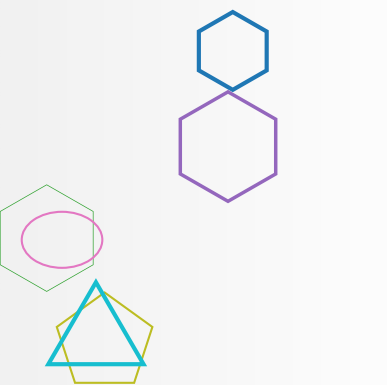[{"shape": "hexagon", "thickness": 3, "radius": 0.51, "center": [0.601, 0.868]}, {"shape": "hexagon", "thickness": 0.5, "radius": 0.69, "center": [0.121, 0.382]}, {"shape": "hexagon", "thickness": 2.5, "radius": 0.71, "center": [0.588, 0.619]}, {"shape": "oval", "thickness": 1.5, "radius": 0.52, "center": [0.16, 0.377]}, {"shape": "pentagon", "thickness": 1.5, "radius": 0.65, "center": [0.27, 0.111]}, {"shape": "triangle", "thickness": 3, "radius": 0.71, "center": [0.248, 0.125]}]